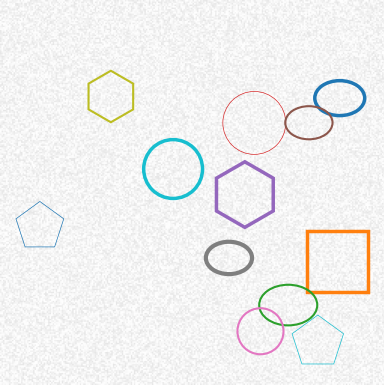[{"shape": "oval", "thickness": 2.5, "radius": 0.32, "center": [0.882, 0.745]}, {"shape": "pentagon", "thickness": 0.5, "radius": 0.33, "center": [0.104, 0.411]}, {"shape": "square", "thickness": 2.5, "radius": 0.4, "center": [0.876, 0.321]}, {"shape": "oval", "thickness": 1.5, "radius": 0.38, "center": [0.749, 0.208]}, {"shape": "circle", "thickness": 0.5, "radius": 0.41, "center": [0.661, 0.681]}, {"shape": "hexagon", "thickness": 2.5, "radius": 0.43, "center": [0.636, 0.495]}, {"shape": "oval", "thickness": 1.5, "radius": 0.31, "center": [0.802, 0.681]}, {"shape": "circle", "thickness": 1.5, "radius": 0.3, "center": [0.677, 0.14]}, {"shape": "oval", "thickness": 3, "radius": 0.3, "center": [0.595, 0.33]}, {"shape": "hexagon", "thickness": 1.5, "radius": 0.33, "center": [0.288, 0.749]}, {"shape": "circle", "thickness": 2.5, "radius": 0.38, "center": [0.45, 0.561]}, {"shape": "pentagon", "thickness": 0.5, "radius": 0.35, "center": [0.826, 0.111]}]